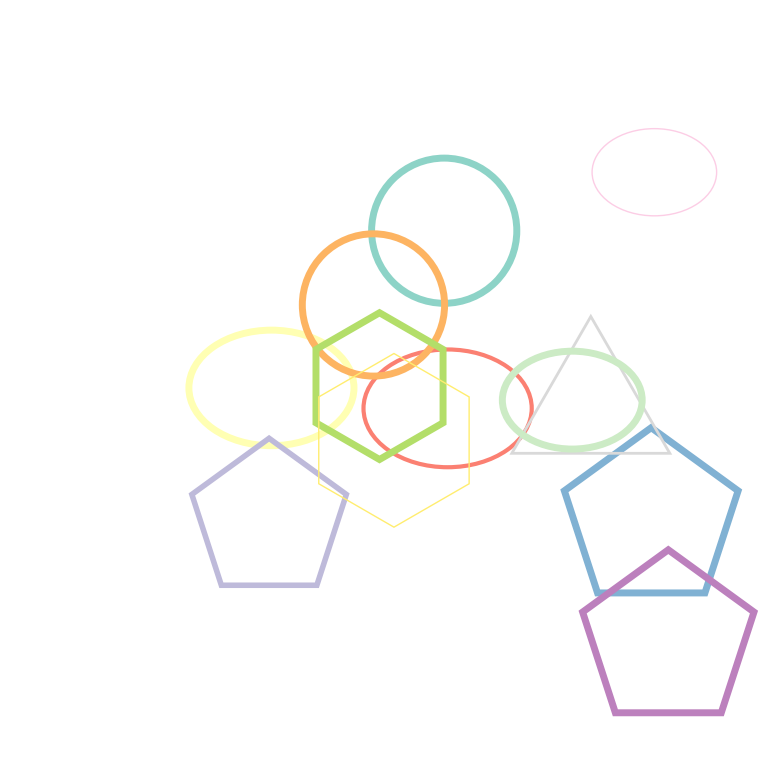[{"shape": "circle", "thickness": 2.5, "radius": 0.47, "center": [0.577, 0.7]}, {"shape": "oval", "thickness": 2.5, "radius": 0.54, "center": [0.353, 0.496]}, {"shape": "pentagon", "thickness": 2, "radius": 0.53, "center": [0.349, 0.325]}, {"shape": "oval", "thickness": 1.5, "radius": 0.55, "center": [0.581, 0.47]}, {"shape": "pentagon", "thickness": 2.5, "radius": 0.59, "center": [0.846, 0.326]}, {"shape": "circle", "thickness": 2.5, "radius": 0.46, "center": [0.485, 0.604]}, {"shape": "hexagon", "thickness": 2.5, "radius": 0.48, "center": [0.493, 0.499]}, {"shape": "oval", "thickness": 0.5, "radius": 0.4, "center": [0.85, 0.776]}, {"shape": "triangle", "thickness": 1, "radius": 0.59, "center": [0.767, 0.471]}, {"shape": "pentagon", "thickness": 2.5, "radius": 0.58, "center": [0.868, 0.169]}, {"shape": "oval", "thickness": 2.5, "radius": 0.45, "center": [0.743, 0.48]}, {"shape": "hexagon", "thickness": 0.5, "radius": 0.56, "center": [0.512, 0.428]}]